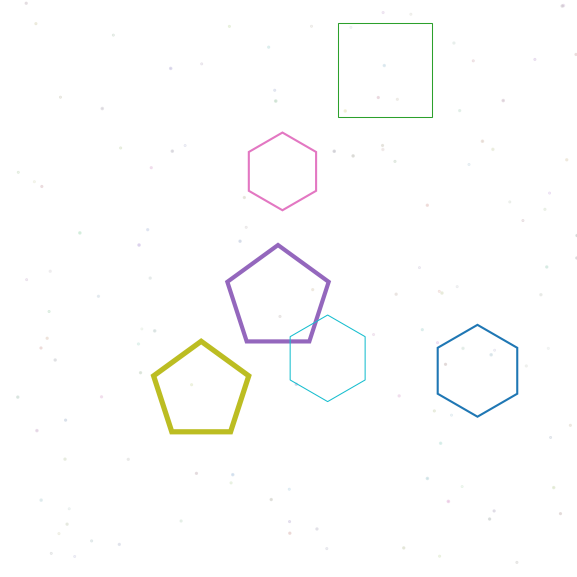[{"shape": "hexagon", "thickness": 1, "radius": 0.4, "center": [0.827, 0.357]}, {"shape": "square", "thickness": 0.5, "radius": 0.41, "center": [0.667, 0.878]}, {"shape": "pentagon", "thickness": 2, "radius": 0.46, "center": [0.481, 0.483]}, {"shape": "hexagon", "thickness": 1, "radius": 0.34, "center": [0.489, 0.702]}, {"shape": "pentagon", "thickness": 2.5, "radius": 0.43, "center": [0.348, 0.322]}, {"shape": "hexagon", "thickness": 0.5, "radius": 0.37, "center": [0.567, 0.379]}]